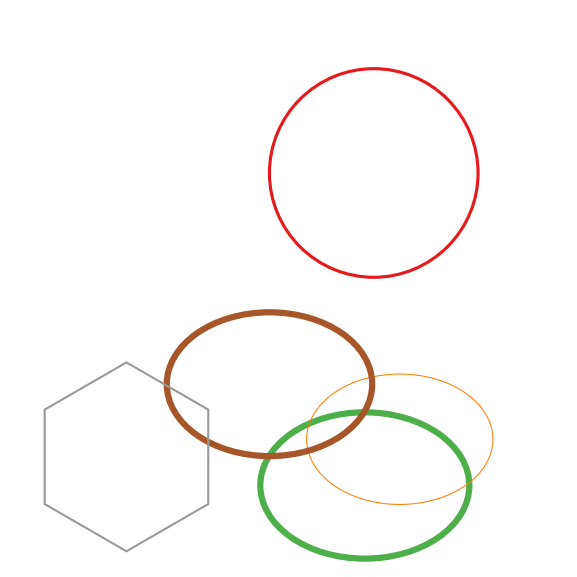[{"shape": "circle", "thickness": 1.5, "radius": 0.9, "center": [0.647, 0.7]}, {"shape": "oval", "thickness": 3, "radius": 0.9, "center": [0.632, 0.159]}, {"shape": "oval", "thickness": 0.5, "radius": 0.81, "center": [0.692, 0.239]}, {"shape": "oval", "thickness": 3, "radius": 0.89, "center": [0.467, 0.334]}, {"shape": "hexagon", "thickness": 1, "radius": 0.82, "center": [0.219, 0.208]}]